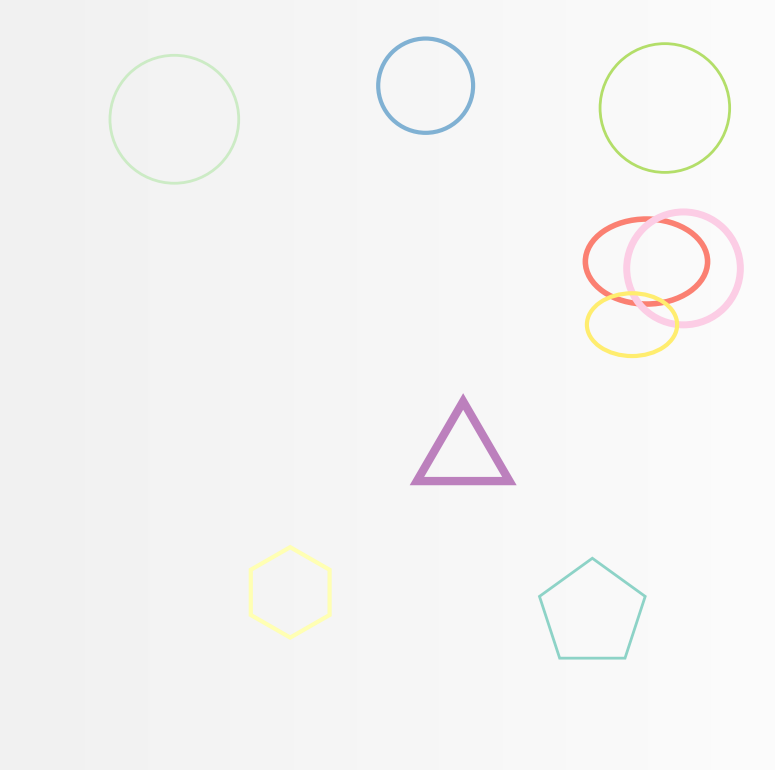[{"shape": "pentagon", "thickness": 1, "radius": 0.36, "center": [0.764, 0.203]}, {"shape": "hexagon", "thickness": 1.5, "radius": 0.29, "center": [0.374, 0.231]}, {"shape": "oval", "thickness": 2, "radius": 0.39, "center": [0.834, 0.66]}, {"shape": "circle", "thickness": 1.5, "radius": 0.31, "center": [0.549, 0.889]}, {"shape": "circle", "thickness": 1, "radius": 0.42, "center": [0.858, 0.86]}, {"shape": "circle", "thickness": 2.5, "radius": 0.37, "center": [0.882, 0.651]}, {"shape": "triangle", "thickness": 3, "radius": 0.34, "center": [0.598, 0.41]}, {"shape": "circle", "thickness": 1, "radius": 0.42, "center": [0.225, 0.845]}, {"shape": "oval", "thickness": 1.5, "radius": 0.29, "center": [0.816, 0.578]}]